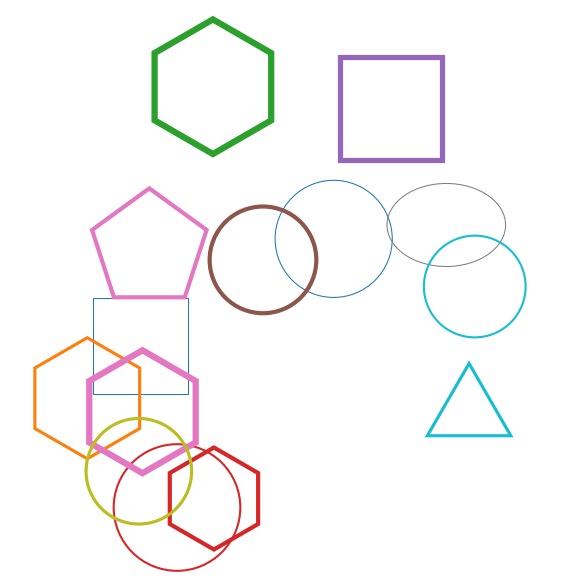[{"shape": "circle", "thickness": 0.5, "radius": 0.51, "center": [0.578, 0.585]}, {"shape": "square", "thickness": 0.5, "radius": 0.41, "center": [0.244, 0.4]}, {"shape": "hexagon", "thickness": 1.5, "radius": 0.52, "center": [0.151, 0.31]}, {"shape": "hexagon", "thickness": 3, "radius": 0.58, "center": [0.369, 0.849]}, {"shape": "circle", "thickness": 1, "radius": 0.55, "center": [0.306, 0.12]}, {"shape": "hexagon", "thickness": 2, "radius": 0.44, "center": [0.37, 0.136]}, {"shape": "square", "thickness": 2.5, "radius": 0.44, "center": [0.677, 0.812]}, {"shape": "circle", "thickness": 2, "radius": 0.46, "center": [0.455, 0.549]}, {"shape": "pentagon", "thickness": 2, "radius": 0.52, "center": [0.259, 0.569]}, {"shape": "hexagon", "thickness": 3, "radius": 0.53, "center": [0.247, 0.286]}, {"shape": "oval", "thickness": 0.5, "radius": 0.51, "center": [0.773, 0.61]}, {"shape": "circle", "thickness": 1.5, "radius": 0.46, "center": [0.24, 0.183]}, {"shape": "circle", "thickness": 1, "radius": 0.44, "center": [0.822, 0.503]}, {"shape": "triangle", "thickness": 1.5, "radius": 0.42, "center": [0.812, 0.286]}]